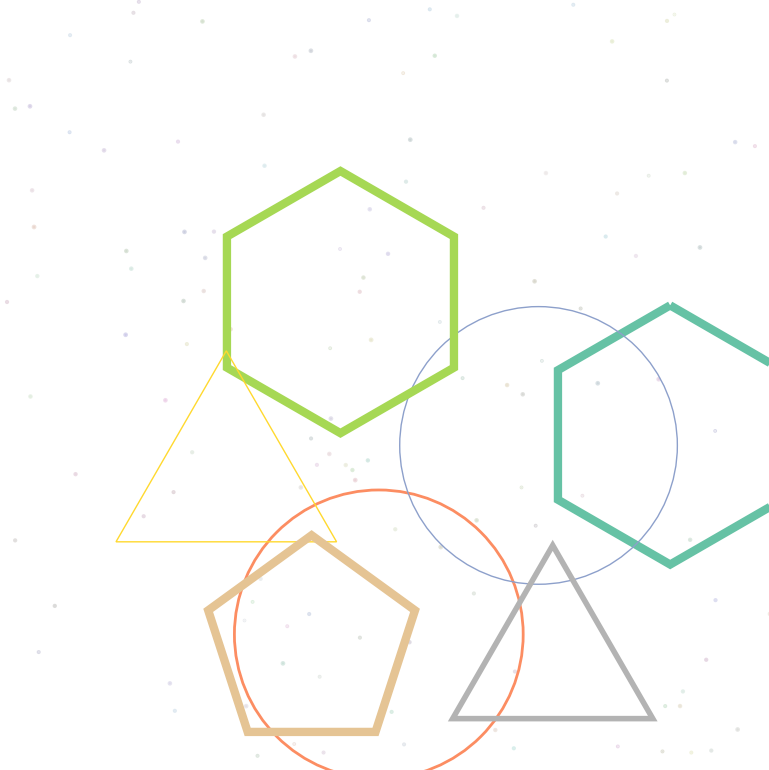[{"shape": "hexagon", "thickness": 3, "radius": 0.84, "center": [0.87, 0.435]}, {"shape": "circle", "thickness": 1, "radius": 0.94, "center": [0.492, 0.176]}, {"shape": "circle", "thickness": 0.5, "radius": 0.9, "center": [0.699, 0.422]}, {"shape": "hexagon", "thickness": 3, "radius": 0.85, "center": [0.442, 0.608]}, {"shape": "triangle", "thickness": 0.5, "radius": 0.83, "center": [0.294, 0.379]}, {"shape": "pentagon", "thickness": 3, "radius": 0.71, "center": [0.405, 0.164]}, {"shape": "triangle", "thickness": 2, "radius": 0.75, "center": [0.718, 0.142]}]